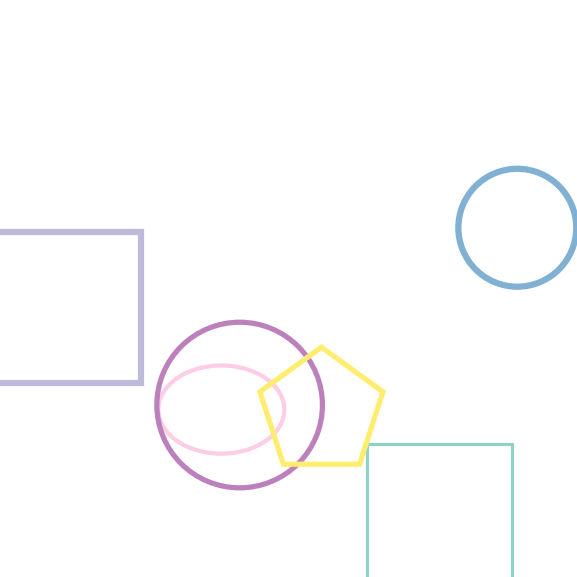[{"shape": "square", "thickness": 1.5, "radius": 0.63, "center": [0.76, 0.104]}, {"shape": "square", "thickness": 3, "radius": 0.66, "center": [0.113, 0.466]}, {"shape": "circle", "thickness": 3, "radius": 0.51, "center": [0.896, 0.605]}, {"shape": "oval", "thickness": 2, "radius": 0.55, "center": [0.383, 0.29]}, {"shape": "circle", "thickness": 2.5, "radius": 0.72, "center": [0.415, 0.298]}, {"shape": "pentagon", "thickness": 2.5, "radius": 0.56, "center": [0.557, 0.286]}]